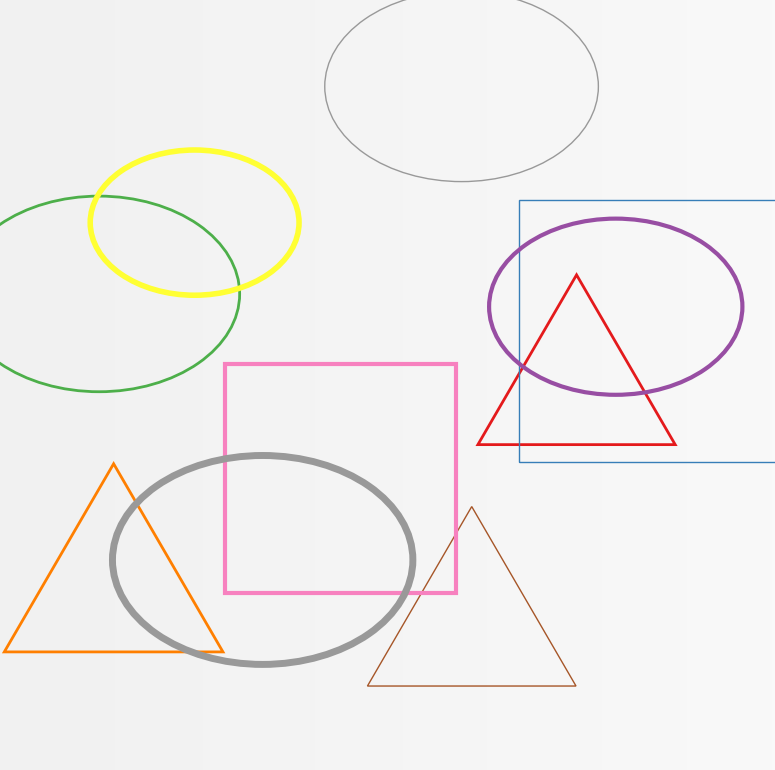[{"shape": "triangle", "thickness": 1, "radius": 0.73, "center": [0.744, 0.496]}, {"shape": "square", "thickness": 0.5, "radius": 0.85, "center": [0.839, 0.57]}, {"shape": "oval", "thickness": 1, "radius": 0.91, "center": [0.128, 0.618]}, {"shape": "oval", "thickness": 1.5, "radius": 0.82, "center": [0.795, 0.602]}, {"shape": "triangle", "thickness": 1, "radius": 0.81, "center": [0.147, 0.235]}, {"shape": "oval", "thickness": 2, "radius": 0.67, "center": [0.251, 0.711]}, {"shape": "triangle", "thickness": 0.5, "radius": 0.78, "center": [0.609, 0.187]}, {"shape": "square", "thickness": 1.5, "radius": 0.75, "center": [0.44, 0.378]}, {"shape": "oval", "thickness": 0.5, "radius": 0.88, "center": [0.596, 0.888]}, {"shape": "oval", "thickness": 2.5, "radius": 0.97, "center": [0.339, 0.273]}]